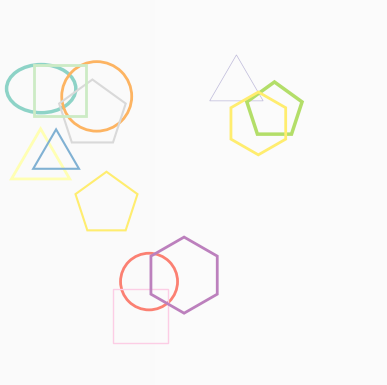[{"shape": "oval", "thickness": 2.5, "radius": 0.45, "center": [0.106, 0.77]}, {"shape": "triangle", "thickness": 2, "radius": 0.43, "center": [0.105, 0.579]}, {"shape": "triangle", "thickness": 0.5, "radius": 0.4, "center": [0.61, 0.778]}, {"shape": "circle", "thickness": 2, "radius": 0.37, "center": [0.385, 0.269]}, {"shape": "triangle", "thickness": 1.5, "radius": 0.34, "center": [0.145, 0.596]}, {"shape": "circle", "thickness": 2, "radius": 0.45, "center": [0.25, 0.75]}, {"shape": "pentagon", "thickness": 2.5, "radius": 0.37, "center": [0.708, 0.712]}, {"shape": "square", "thickness": 1, "radius": 0.35, "center": [0.363, 0.18]}, {"shape": "pentagon", "thickness": 1.5, "radius": 0.45, "center": [0.238, 0.703]}, {"shape": "hexagon", "thickness": 2, "radius": 0.49, "center": [0.475, 0.285]}, {"shape": "square", "thickness": 2, "radius": 0.33, "center": [0.156, 0.765]}, {"shape": "pentagon", "thickness": 1.5, "radius": 0.42, "center": [0.275, 0.47]}, {"shape": "hexagon", "thickness": 2, "radius": 0.41, "center": [0.667, 0.679]}]